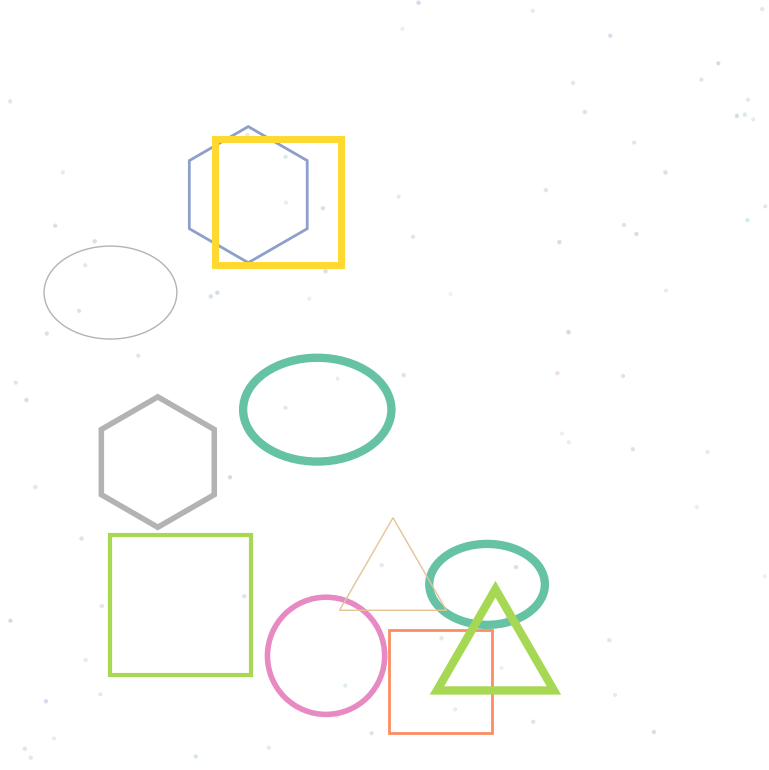[{"shape": "oval", "thickness": 3, "radius": 0.38, "center": [0.633, 0.241]}, {"shape": "oval", "thickness": 3, "radius": 0.48, "center": [0.412, 0.468]}, {"shape": "square", "thickness": 1, "radius": 0.33, "center": [0.572, 0.115]}, {"shape": "hexagon", "thickness": 1, "radius": 0.44, "center": [0.322, 0.747]}, {"shape": "circle", "thickness": 2, "radius": 0.38, "center": [0.423, 0.148]}, {"shape": "triangle", "thickness": 3, "radius": 0.44, "center": [0.643, 0.147]}, {"shape": "square", "thickness": 1.5, "radius": 0.46, "center": [0.235, 0.215]}, {"shape": "square", "thickness": 2.5, "radius": 0.41, "center": [0.361, 0.738]}, {"shape": "triangle", "thickness": 0.5, "radius": 0.4, "center": [0.51, 0.247]}, {"shape": "oval", "thickness": 0.5, "radius": 0.43, "center": [0.143, 0.62]}, {"shape": "hexagon", "thickness": 2, "radius": 0.42, "center": [0.205, 0.4]}]